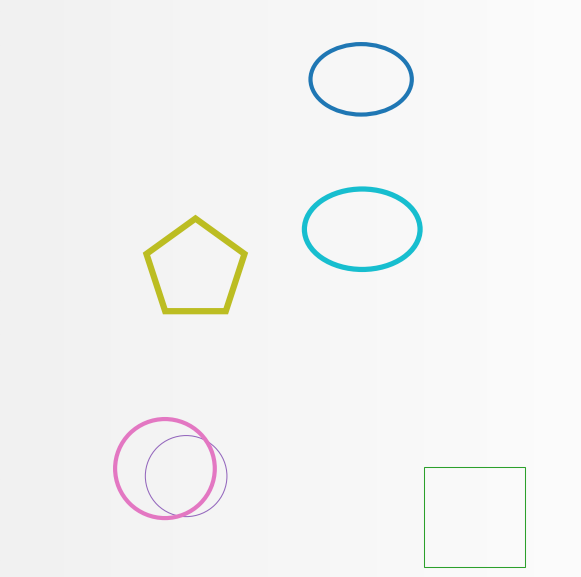[{"shape": "oval", "thickness": 2, "radius": 0.44, "center": [0.621, 0.862]}, {"shape": "square", "thickness": 0.5, "radius": 0.44, "center": [0.817, 0.104]}, {"shape": "circle", "thickness": 0.5, "radius": 0.35, "center": [0.32, 0.175]}, {"shape": "circle", "thickness": 2, "radius": 0.43, "center": [0.284, 0.188]}, {"shape": "pentagon", "thickness": 3, "radius": 0.44, "center": [0.336, 0.532]}, {"shape": "oval", "thickness": 2.5, "radius": 0.5, "center": [0.623, 0.602]}]